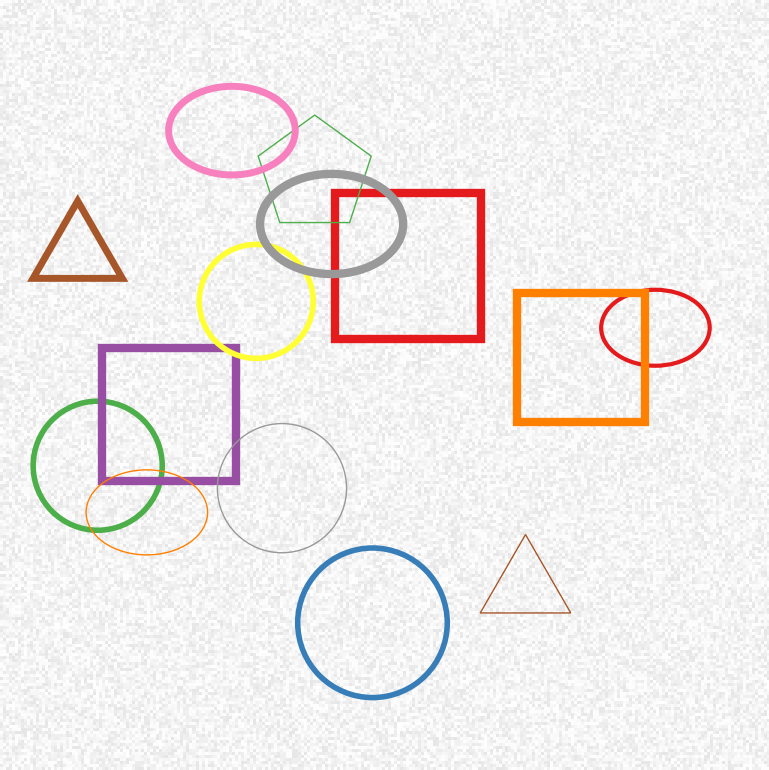[{"shape": "oval", "thickness": 1.5, "radius": 0.35, "center": [0.851, 0.574]}, {"shape": "square", "thickness": 3, "radius": 0.47, "center": [0.53, 0.655]}, {"shape": "circle", "thickness": 2, "radius": 0.49, "center": [0.484, 0.191]}, {"shape": "circle", "thickness": 2, "radius": 0.42, "center": [0.127, 0.395]}, {"shape": "pentagon", "thickness": 0.5, "radius": 0.39, "center": [0.409, 0.773]}, {"shape": "square", "thickness": 3, "radius": 0.43, "center": [0.22, 0.462]}, {"shape": "oval", "thickness": 0.5, "radius": 0.39, "center": [0.191, 0.335]}, {"shape": "square", "thickness": 3, "radius": 0.42, "center": [0.754, 0.536]}, {"shape": "circle", "thickness": 2, "radius": 0.37, "center": [0.333, 0.609]}, {"shape": "triangle", "thickness": 2.5, "radius": 0.33, "center": [0.101, 0.672]}, {"shape": "triangle", "thickness": 0.5, "radius": 0.34, "center": [0.682, 0.238]}, {"shape": "oval", "thickness": 2.5, "radius": 0.41, "center": [0.301, 0.83]}, {"shape": "oval", "thickness": 3, "radius": 0.46, "center": [0.431, 0.709]}, {"shape": "circle", "thickness": 0.5, "radius": 0.42, "center": [0.366, 0.366]}]